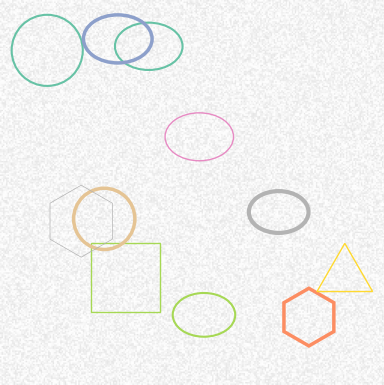[{"shape": "circle", "thickness": 1.5, "radius": 0.46, "center": [0.123, 0.869]}, {"shape": "oval", "thickness": 1.5, "radius": 0.44, "center": [0.386, 0.88]}, {"shape": "hexagon", "thickness": 2.5, "radius": 0.37, "center": [0.802, 0.176]}, {"shape": "oval", "thickness": 2.5, "radius": 0.45, "center": [0.306, 0.899]}, {"shape": "oval", "thickness": 1, "radius": 0.44, "center": [0.518, 0.645]}, {"shape": "square", "thickness": 1, "radius": 0.45, "center": [0.327, 0.28]}, {"shape": "oval", "thickness": 1.5, "radius": 0.41, "center": [0.53, 0.182]}, {"shape": "triangle", "thickness": 1, "radius": 0.42, "center": [0.896, 0.284]}, {"shape": "circle", "thickness": 2.5, "radius": 0.4, "center": [0.271, 0.432]}, {"shape": "oval", "thickness": 3, "radius": 0.39, "center": [0.724, 0.449]}, {"shape": "hexagon", "thickness": 0.5, "radius": 0.47, "center": [0.211, 0.425]}]